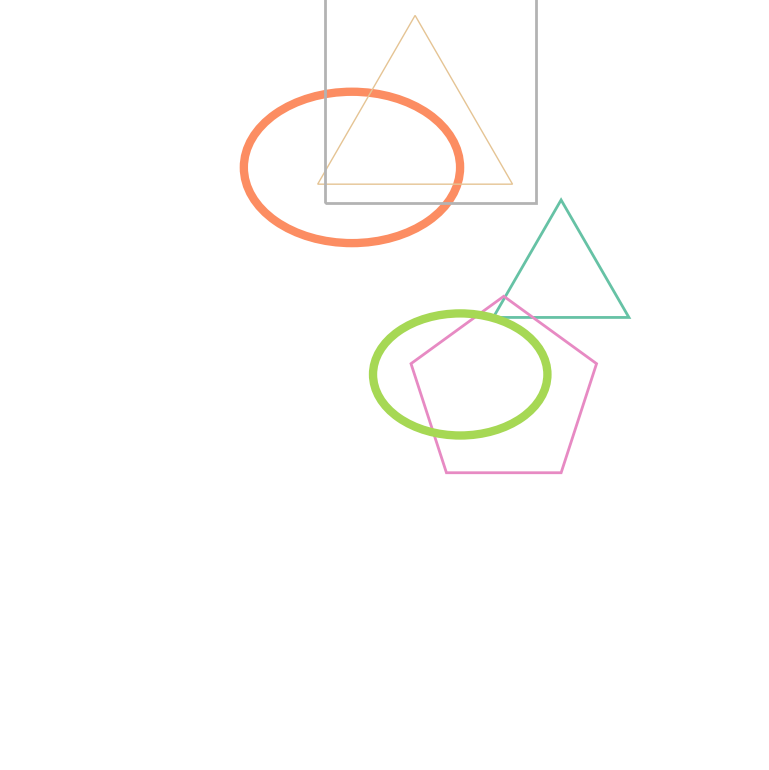[{"shape": "triangle", "thickness": 1, "radius": 0.51, "center": [0.729, 0.639]}, {"shape": "oval", "thickness": 3, "radius": 0.7, "center": [0.457, 0.783]}, {"shape": "pentagon", "thickness": 1, "radius": 0.63, "center": [0.654, 0.489]}, {"shape": "oval", "thickness": 3, "radius": 0.57, "center": [0.598, 0.514]}, {"shape": "triangle", "thickness": 0.5, "radius": 0.73, "center": [0.539, 0.834]}, {"shape": "square", "thickness": 1, "radius": 0.69, "center": [0.559, 0.874]}]